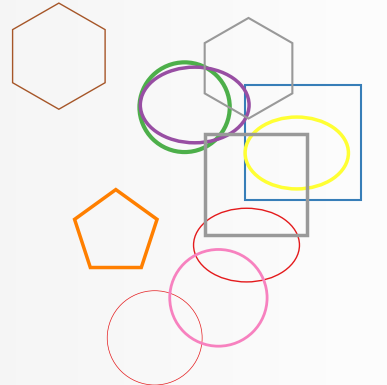[{"shape": "circle", "thickness": 0.5, "radius": 0.61, "center": [0.399, 0.122]}, {"shape": "oval", "thickness": 1, "radius": 0.68, "center": [0.636, 0.363]}, {"shape": "square", "thickness": 1.5, "radius": 0.75, "center": [0.782, 0.63]}, {"shape": "circle", "thickness": 3, "radius": 0.58, "center": [0.476, 0.722]}, {"shape": "oval", "thickness": 2.5, "radius": 0.7, "center": [0.502, 0.727]}, {"shape": "pentagon", "thickness": 2.5, "radius": 0.56, "center": [0.299, 0.396]}, {"shape": "oval", "thickness": 2.5, "radius": 0.67, "center": [0.766, 0.603]}, {"shape": "hexagon", "thickness": 1, "radius": 0.69, "center": [0.152, 0.854]}, {"shape": "circle", "thickness": 2, "radius": 0.63, "center": [0.564, 0.226]}, {"shape": "hexagon", "thickness": 1.5, "radius": 0.65, "center": [0.641, 0.823]}, {"shape": "square", "thickness": 2.5, "radius": 0.66, "center": [0.66, 0.521]}]